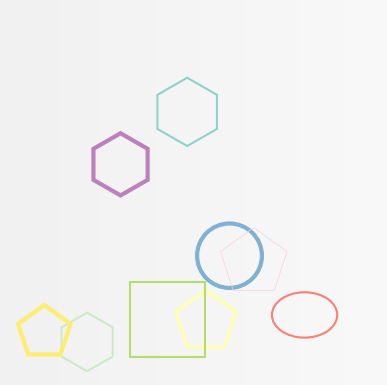[{"shape": "hexagon", "thickness": 1.5, "radius": 0.44, "center": [0.483, 0.709]}, {"shape": "pentagon", "thickness": 2.5, "radius": 0.41, "center": [0.532, 0.165]}, {"shape": "oval", "thickness": 1.5, "radius": 0.42, "center": [0.786, 0.182]}, {"shape": "circle", "thickness": 3, "radius": 0.42, "center": [0.592, 0.336]}, {"shape": "square", "thickness": 1.5, "radius": 0.49, "center": [0.433, 0.171]}, {"shape": "pentagon", "thickness": 0.5, "radius": 0.45, "center": [0.655, 0.319]}, {"shape": "hexagon", "thickness": 3, "radius": 0.4, "center": [0.311, 0.573]}, {"shape": "hexagon", "thickness": 1.5, "radius": 0.38, "center": [0.225, 0.112]}, {"shape": "pentagon", "thickness": 3, "radius": 0.36, "center": [0.114, 0.137]}]